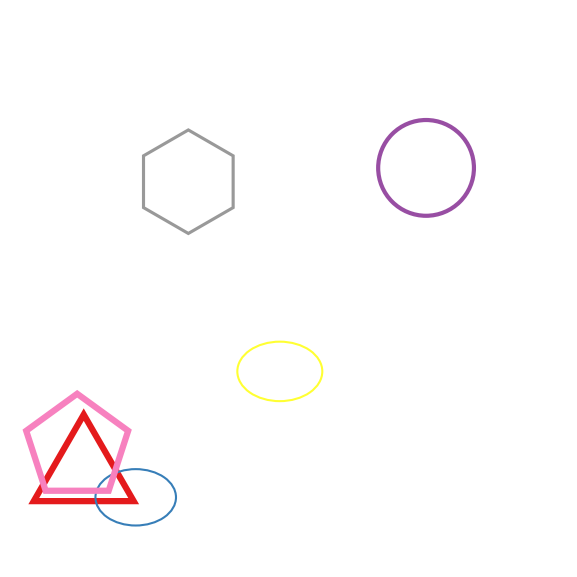[{"shape": "triangle", "thickness": 3, "radius": 0.5, "center": [0.145, 0.181]}, {"shape": "oval", "thickness": 1, "radius": 0.35, "center": [0.235, 0.138]}, {"shape": "circle", "thickness": 2, "radius": 0.41, "center": [0.738, 0.708]}, {"shape": "oval", "thickness": 1, "radius": 0.37, "center": [0.485, 0.356]}, {"shape": "pentagon", "thickness": 3, "radius": 0.46, "center": [0.134, 0.224]}, {"shape": "hexagon", "thickness": 1.5, "radius": 0.45, "center": [0.326, 0.684]}]